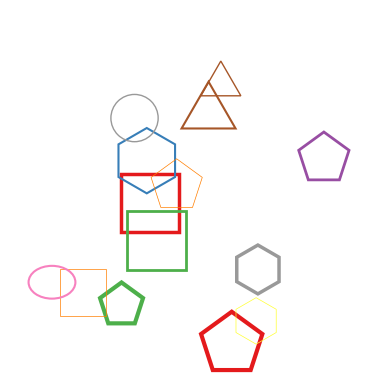[{"shape": "pentagon", "thickness": 3, "radius": 0.42, "center": [0.602, 0.107]}, {"shape": "square", "thickness": 2.5, "radius": 0.38, "center": [0.391, 0.472]}, {"shape": "hexagon", "thickness": 1.5, "radius": 0.42, "center": [0.381, 0.583]}, {"shape": "square", "thickness": 2, "radius": 0.38, "center": [0.407, 0.375]}, {"shape": "pentagon", "thickness": 3, "radius": 0.29, "center": [0.316, 0.208]}, {"shape": "pentagon", "thickness": 2, "radius": 0.34, "center": [0.841, 0.588]}, {"shape": "pentagon", "thickness": 0.5, "radius": 0.35, "center": [0.459, 0.518]}, {"shape": "square", "thickness": 0.5, "radius": 0.3, "center": [0.215, 0.241]}, {"shape": "hexagon", "thickness": 0.5, "radius": 0.3, "center": [0.665, 0.166]}, {"shape": "triangle", "thickness": 1, "radius": 0.3, "center": [0.574, 0.781]}, {"shape": "triangle", "thickness": 1.5, "radius": 0.4, "center": [0.542, 0.707]}, {"shape": "oval", "thickness": 1.5, "radius": 0.3, "center": [0.135, 0.267]}, {"shape": "circle", "thickness": 1, "radius": 0.31, "center": [0.349, 0.693]}, {"shape": "hexagon", "thickness": 2.5, "radius": 0.32, "center": [0.67, 0.3]}]